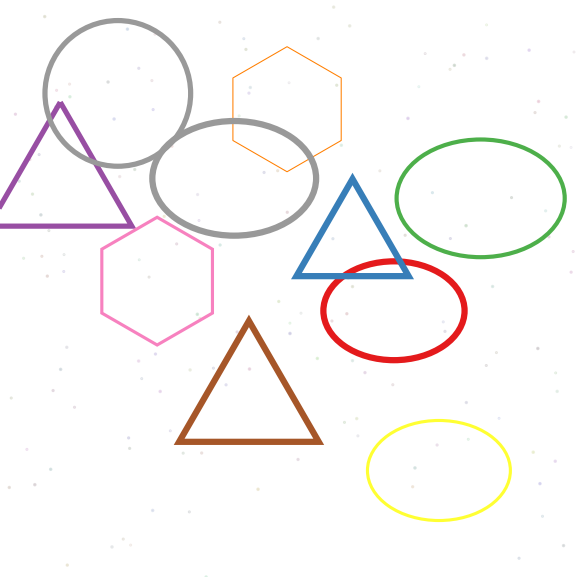[{"shape": "oval", "thickness": 3, "radius": 0.61, "center": [0.682, 0.461]}, {"shape": "triangle", "thickness": 3, "radius": 0.56, "center": [0.61, 0.577]}, {"shape": "oval", "thickness": 2, "radius": 0.73, "center": [0.832, 0.656]}, {"shape": "triangle", "thickness": 2.5, "radius": 0.72, "center": [0.104, 0.679]}, {"shape": "hexagon", "thickness": 0.5, "radius": 0.54, "center": [0.497, 0.81]}, {"shape": "oval", "thickness": 1.5, "radius": 0.62, "center": [0.76, 0.184]}, {"shape": "triangle", "thickness": 3, "radius": 0.7, "center": [0.431, 0.304]}, {"shape": "hexagon", "thickness": 1.5, "radius": 0.55, "center": [0.272, 0.512]}, {"shape": "oval", "thickness": 3, "radius": 0.71, "center": [0.406, 0.69]}, {"shape": "circle", "thickness": 2.5, "radius": 0.63, "center": [0.204, 0.837]}]